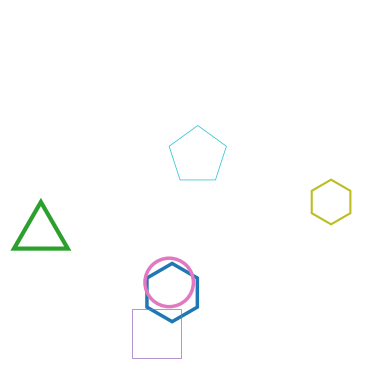[{"shape": "hexagon", "thickness": 2.5, "radius": 0.38, "center": [0.447, 0.24]}, {"shape": "triangle", "thickness": 3, "radius": 0.4, "center": [0.106, 0.395]}, {"shape": "square", "thickness": 0.5, "radius": 0.32, "center": [0.407, 0.134]}, {"shape": "circle", "thickness": 2.5, "radius": 0.31, "center": [0.439, 0.266]}, {"shape": "hexagon", "thickness": 1.5, "radius": 0.29, "center": [0.86, 0.475]}, {"shape": "pentagon", "thickness": 0.5, "radius": 0.39, "center": [0.514, 0.596]}]